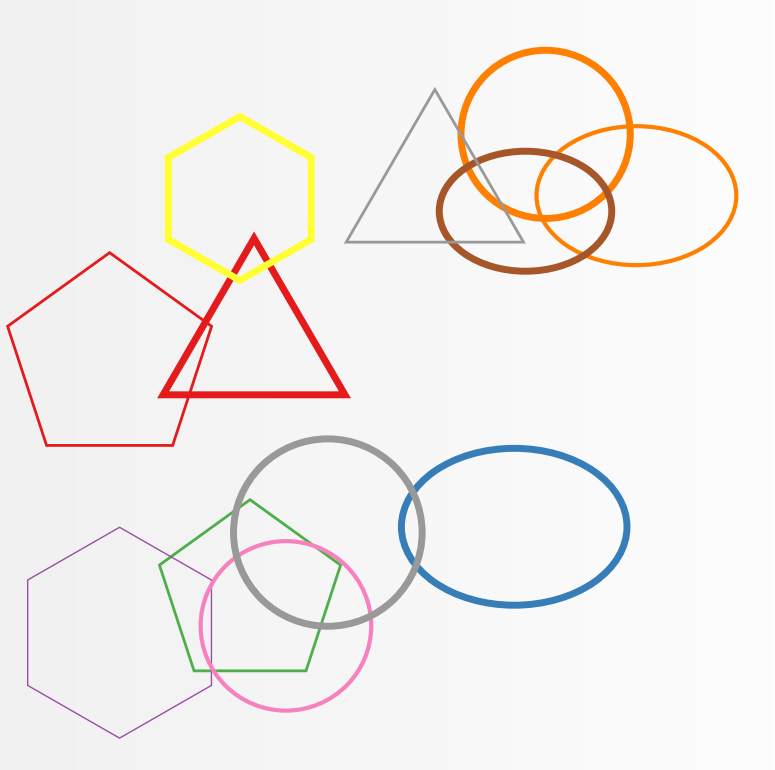[{"shape": "pentagon", "thickness": 1, "radius": 0.69, "center": [0.141, 0.533]}, {"shape": "triangle", "thickness": 2.5, "radius": 0.68, "center": [0.328, 0.555]}, {"shape": "oval", "thickness": 2.5, "radius": 0.73, "center": [0.663, 0.316]}, {"shape": "pentagon", "thickness": 1, "radius": 0.61, "center": [0.323, 0.228]}, {"shape": "hexagon", "thickness": 0.5, "radius": 0.68, "center": [0.154, 0.178]}, {"shape": "oval", "thickness": 1.5, "radius": 0.64, "center": [0.821, 0.746]}, {"shape": "circle", "thickness": 2.5, "radius": 0.55, "center": [0.704, 0.826]}, {"shape": "hexagon", "thickness": 2.5, "radius": 0.53, "center": [0.309, 0.742]}, {"shape": "oval", "thickness": 2.5, "radius": 0.56, "center": [0.678, 0.726]}, {"shape": "circle", "thickness": 1.5, "radius": 0.55, "center": [0.369, 0.187]}, {"shape": "circle", "thickness": 2.5, "radius": 0.61, "center": [0.423, 0.308]}, {"shape": "triangle", "thickness": 1, "radius": 0.66, "center": [0.561, 0.752]}]